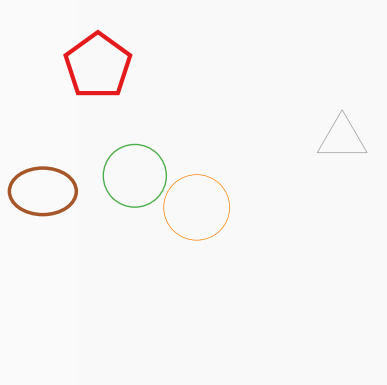[{"shape": "pentagon", "thickness": 3, "radius": 0.44, "center": [0.253, 0.829]}, {"shape": "circle", "thickness": 1, "radius": 0.41, "center": [0.348, 0.543]}, {"shape": "circle", "thickness": 0.5, "radius": 0.43, "center": [0.508, 0.461]}, {"shape": "oval", "thickness": 2.5, "radius": 0.43, "center": [0.111, 0.503]}, {"shape": "triangle", "thickness": 0.5, "radius": 0.37, "center": [0.883, 0.641]}]